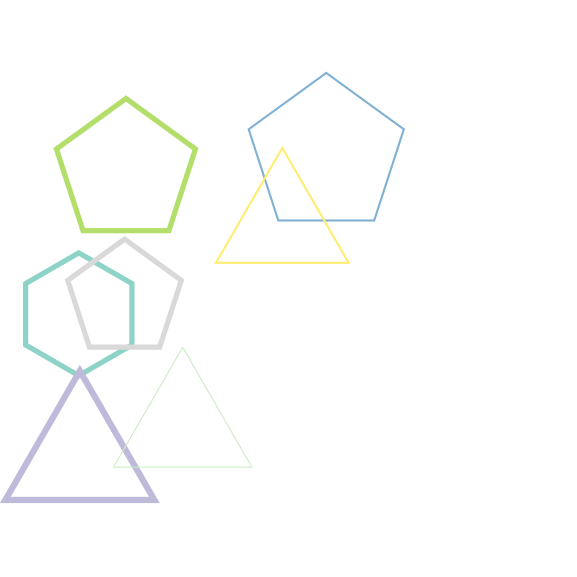[{"shape": "hexagon", "thickness": 2.5, "radius": 0.53, "center": [0.136, 0.455]}, {"shape": "triangle", "thickness": 3, "radius": 0.74, "center": [0.138, 0.208]}, {"shape": "pentagon", "thickness": 1, "radius": 0.71, "center": [0.565, 0.732]}, {"shape": "pentagon", "thickness": 2.5, "radius": 0.63, "center": [0.218, 0.702]}, {"shape": "pentagon", "thickness": 2.5, "radius": 0.52, "center": [0.216, 0.482]}, {"shape": "triangle", "thickness": 0.5, "radius": 0.69, "center": [0.316, 0.259]}, {"shape": "triangle", "thickness": 1, "radius": 0.66, "center": [0.489, 0.61]}]